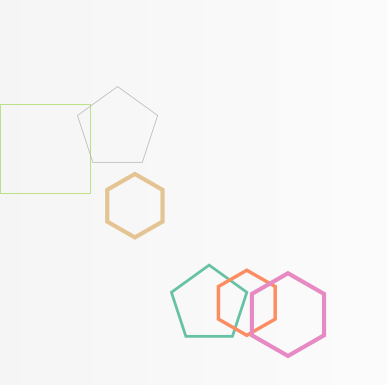[{"shape": "pentagon", "thickness": 2, "radius": 0.51, "center": [0.54, 0.209]}, {"shape": "hexagon", "thickness": 2.5, "radius": 0.42, "center": [0.637, 0.214]}, {"shape": "hexagon", "thickness": 3, "radius": 0.54, "center": [0.743, 0.183]}, {"shape": "square", "thickness": 0.5, "radius": 0.58, "center": [0.116, 0.615]}, {"shape": "hexagon", "thickness": 3, "radius": 0.41, "center": [0.348, 0.466]}, {"shape": "pentagon", "thickness": 0.5, "radius": 0.54, "center": [0.303, 0.666]}]